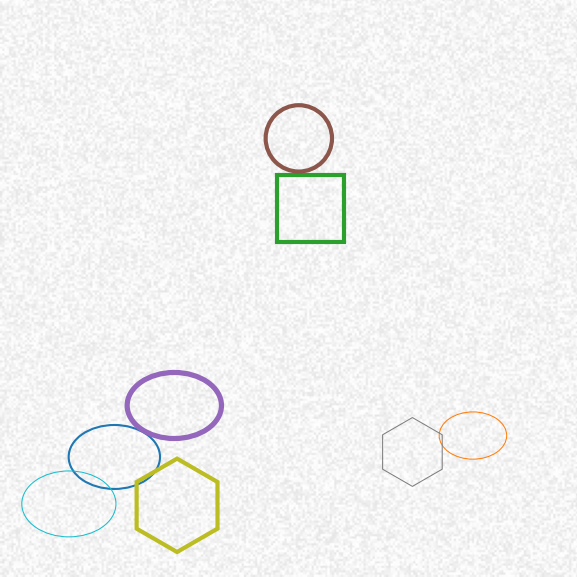[{"shape": "oval", "thickness": 1, "radius": 0.4, "center": [0.198, 0.208]}, {"shape": "oval", "thickness": 0.5, "radius": 0.29, "center": [0.819, 0.245]}, {"shape": "square", "thickness": 2, "radius": 0.29, "center": [0.538, 0.638]}, {"shape": "oval", "thickness": 2.5, "radius": 0.41, "center": [0.302, 0.297]}, {"shape": "circle", "thickness": 2, "radius": 0.29, "center": [0.517, 0.76]}, {"shape": "hexagon", "thickness": 0.5, "radius": 0.3, "center": [0.714, 0.216]}, {"shape": "hexagon", "thickness": 2, "radius": 0.4, "center": [0.307, 0.124]}, {"shape": "oval", "thickness": 0.5, "radius": 0.41, "center": [0.119, 0.127]}]